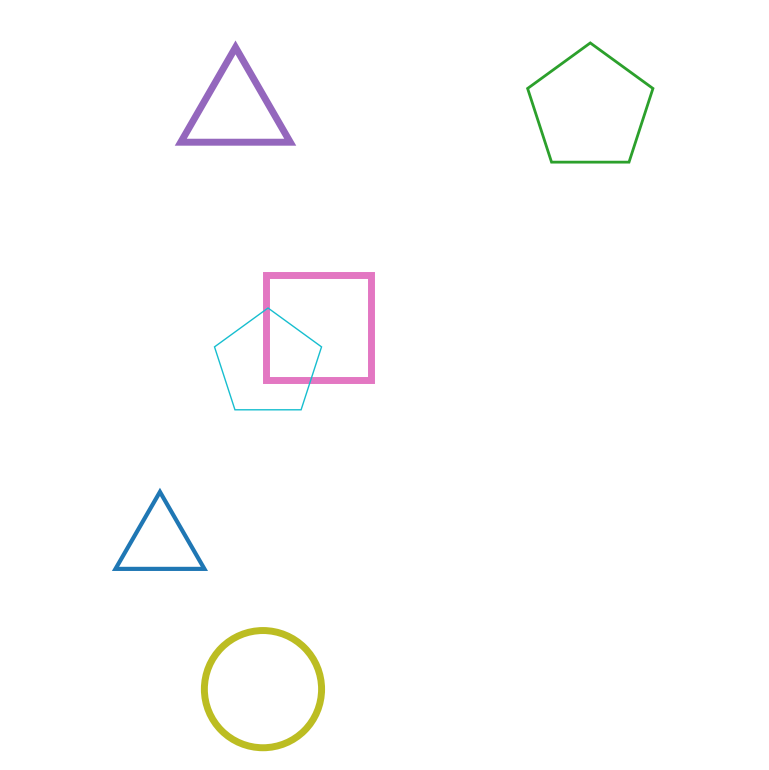[{"shape": "triangle", "thickness": 1.5, "radius": 0.33, "center": [0.208, 0.295]}, {"shape": "pentagon", "thickness": 1, "radius": 0.43, "center": [0.767, 0.859]}, {"shape": "triangle", "thickness": 2.5, "radius": 0.41, "center": [0.306, 0.856]}, {"shape": "square", "thickness": 2.5, "radius": 0.34, "center": [0.413, 0.575]}, {"shape": "circle", "thickness": 2.5, "radius": 0.38, "center": [0.342, 0.105]}, {"shape": "pentagon", "thickness": 0.5, "radius": 0.37, "center": [0.348, 0.527]}]